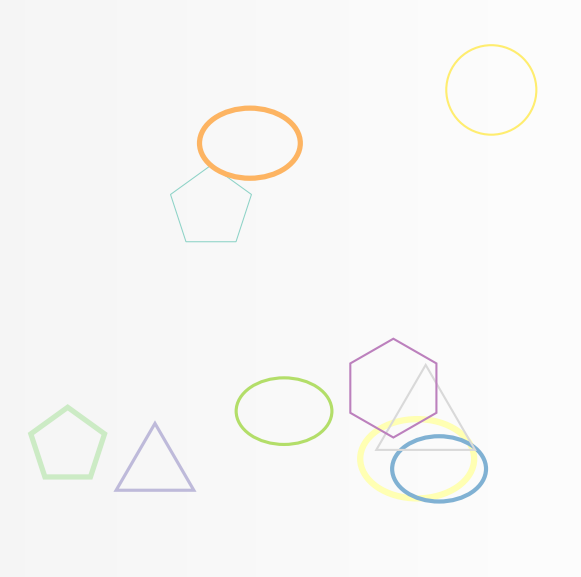[{"shape": "pentagon", "thickness": 0.5, "radius": 0.37, "center": [0.363, 0.64]}, {"shape": "oval", "thickness": 3, "radius": 0.49, "center": [0.718, 0.205]}, {"shape": "triangle", "thickness": 1.5, "radius": 0.39, "center": [0.267, 0.189]}, {"shape": "oval", "thickness": 2, "radius": 0.4, "center": [0.755, 0.187]}, {"shape": "oval", "thickness": 2.5, "radius": 0.43, "center": [0.43, 0.751]}, {"shape": "oval", "thickness": 1.5, "radius": 0.41, "center": [0.489, 0.287]}, {"shape": "triangle", "thickness": 1, "radius": 0.49, "center": [0.732, 0.269]}, {"shape": "hexagon", "thickness": 1, "radius": 0.43, "center": [0.677, 0.327]}, {"shape": "pentagon", "thickness": 2.5, "radius": 0.33, "center": [0.116, 0.227]}, {"shape": "circle", "thickness": 1, "radius": 0.39, "center": [0.845, 0.843]}]